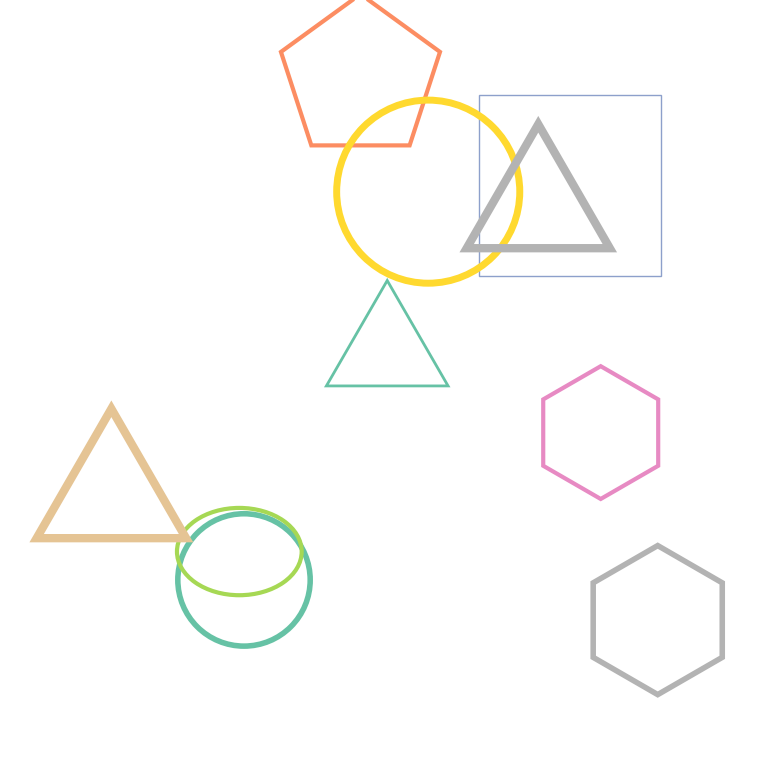[{"shape": "circle", "thickness": 2, "radius": 0.43, "center": [0.317, 0.247]}, {"shape": "triangle", "thickness": 1, "radius": 0.46, "center": [0.503, 0.544]}, {"shape": "pentagon", "thickness": 1.5, "radius": 0.54, "center": [0.468, 0.899]}, {"shape": "square", "thickness": 0.5, "radius": 0.59, "center": [0.74, 0.759]}, {"shape": "hexagon", "thickness": 1.5, "radius": 0.43, "center": [0.78, 0.438]}, {"shape": "oval", "thickness": 1.5, "radius": 0.4, "center": [0.311, 0.284]}, {"shape": "circle", "thickness": 2.5, "radius": 0.59, "center": [0.556, 0.751]}, {"shape": "triangle", "thickness": 3, "radius": 0.56, "center": [0.145, 0.357]}, {"shape": "triangle", "thickness": 3, "radius": 0.54, "center": [0.699, 0.731]}, {"shape": "hexagon", "thickness": 2, "radius": 0.48, "center": [0.854, 0.195]}]